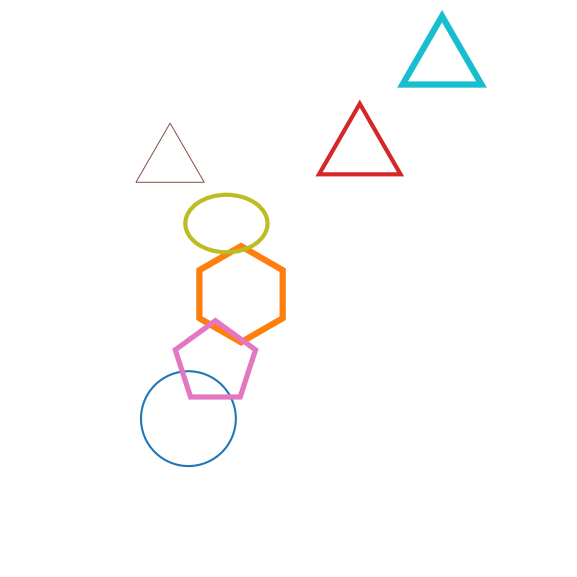[{"shape": "circle", "thickness": 1, "radius": 0.41, "center": [0.326, 0.274]}, {"shape": "hexagon", "thickness": 3, "radius": 0.42, "center": [0.417, 0.49]}, {"shape": "triangle", "thickness": 2, "radius": 0.41, "center": [0.623, 0.738]}, {"shape": "triangle", "thickness": 0.5, "radius": 0.34, "center": [0.295, 0.718]}, {"shape": "pentagon", "thickness": 2.5, "radius": 0.37, "center": [0.373, 0.371]}, {"shape": "oval", "thickness": 2, "radius": 0.36, "center": [0.392, 0.612]}, {"shape": "triangle", "thickness": 3, "radius": 0.39, "center": [0.765, 0.892]}]